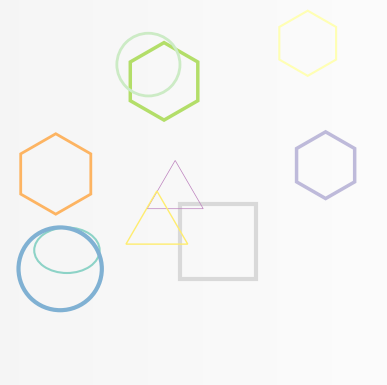[{"shape": "oval", "thickness": 1.5, "radius": 0.42, "center": [0.173, 0.35]}, {"shape": "hexagon", "thickness": 1.5, "radius": 0.42, "center": [0.794, 0.888]}, {"shape": "hexagon", "thickness": 2.5, "radius": 0.43, "center": [0.84, 0.571]}, {"shape": "circle", "thickness": 3, "radius": 0.54, "center": [0.155, 0.302]}, {"shape": "hexagon", "thickness": 2, "radius": 0.52, "center": [0.144, 0.548]}, {"shape": "hexagon", "thickness": 2.5, "radius": 0.5, "center": [0.423, 0.789]}, {"shape": "square", "thickness": 3, "radius": 0.49, "center": [0.563, 0.372]}, {"shape": "triangle", "thickness": 0.5, "radius": 0.42, "center": [0.452, 0.5]}, {"shape": "circle", "thickness": 2, "radius": 0.41, "center": [0.383, 0.832]}, {"shape": "triangle", "thickness": 1, "radius": 0.46, "center": [0.405, 0.412]}]